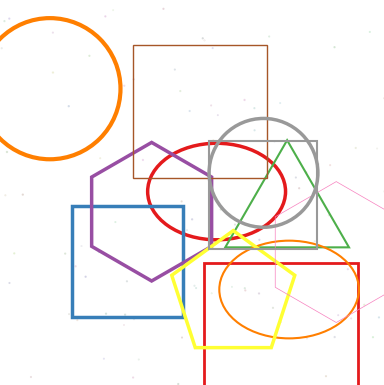[{"shape": "square", "thickness": 2, "radius": 1.0, "center": [0.73, 0.119]}, {"shape": "oval", "thickness": 2.5, "radius": 0.9, "center": [0.563, 0.503]}, {"shape": "square", "thickness": 2.5, "radius": 0.72, "center": [0.332, 0.321]}, {"shape": "triangle", "thickness": 1.5, "radius": 0.93, "center": [0.746, 0.45]}, {"shape": "hexagon", "thickness": 2.5, "radius": 0.9, "center": [0.394, 0.45]}, {"shape": "circle", "thickness": 3, "radius": 0.92, "center": [0.13, 0.77]}, {"shape": "oval", "thickness": 1.5, "radius": 0.91, "center": [0.751, 0.248]}, {"shape": "pentagon", "thickness": 2.5, "radius": 0.84, "center": [0.606, 0.233]}, {"shape": "square", "thickness": 1, "radius": 0.87, "center": [0.519, 0.71]}, {"shape": "hexagon", "thickness": 0.5, "radius": 0.91, "center": [0.873, 0.345]}, {"shape": "circle", "thickness": 2.5, "radius": 0.71, "center": [0.684, 0.551]}, {"shape": "square", "thickness": 1.5, "radius": 0.7, "center": [0.684, 0.494]}]